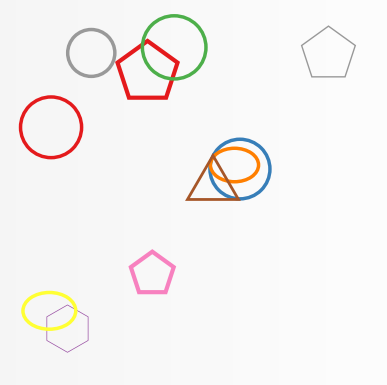[{"shape": "circle", "thickness": 2.5, "radius": 0.39, "center": [0.132, 0.669]}, {"shape": "pentagon", "thickness": 3, "radius": 0.41, "center": [0.381, 0.812]}, {"shape": "circle", "thickness": 2.5, "radius": 0.39, "center": [0.619, 0.561]}, {"shape": "circle", "thickness": 2.5, "radius": 0.41, "center": [0.45, 0.877]}, {"shape": "hexagon", "thickness": 0.5, "radius": 0.31, "center": [0.174, 0.146]}, {"shape": "oval", "thickness": 2.5, "radius": 0.31, "center": [0.605, 0.571]}, {"shape": "oval", "thickness": 2.5, "radius": 0.34, "center": [0.127, 0.193]}, {"shape": "triangle", "thickness": 2, "radius": 0.38, "center": [0.55, 0.52]}, {"shape": "pentagon", "thickness": 3, "radius": 0.29, "center": [0.393, 0.288]}, {"shape": "pentagon", "thickness": 1, "radius": 0.36, "center": [0.848, 0.859]}, {"shape": "circle", "thickness": 2.5, "radius": 0.3, "center": [0.236, 0.862]}]